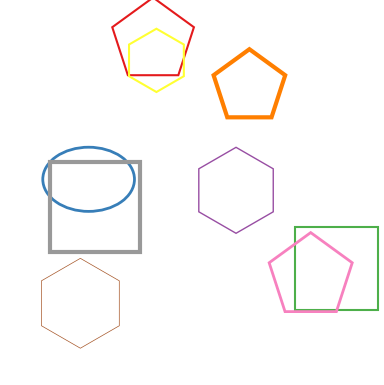[{"shape": "pentagon", "thickness": 1.5, "radius": 0.56, "center": [0.398, 0.895]}, {"shape": "oval", "thickness": 2, "radius": 0.6, "center": [0.23, 0.534]}, {"shape": "square", "thickness": 1.5, "radius": 0.54, "center": [0.875, 0.303]}, {"shape": "hexagon", "thickness": 1, "radius": 0.56, "center": [0.613, 0.506]}, {"shape": "pentagon", "thickness": 3, "radius": 0.49, "center": [0.648, 0.774]}, {"shape": "hexagon", "thickness": 1.5, "radius": 0.41, "center": [0.406, 0.843]}, {"shape": "hexagon", "thickness": 0.5, "radius": 0.58, "center": [0.209, 0.212]}, {"shape": "pentagon", "thickness": 2, "radius": 0.57, "center": [0.807, 0.282]}, {"shape": "square", "thickness": 3, "radius": 0.59, "center": [0.246, 0.462]}]